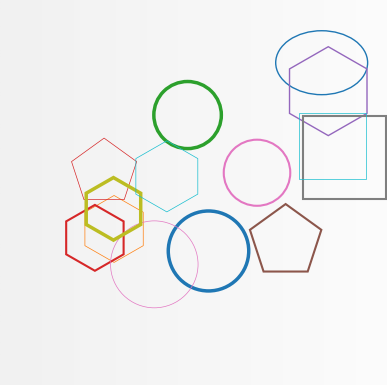[{"shape": "oval", "thickness": 1, "radius": 0.59, "center": [0.83, 0.837]}, {"shape": "circle", "thickness": 2.5, "radius": 0.52, "center": [0.538, 0.348]}, {"shape": "hexagon", "thickness": 0.5, "radius": 0.43, "center": [0.294, 0.405]}, {"shape": "circle", "thickness": 2.5, "radius": 0.44, "center": [0.484, 0.701]}, {"shape": "pentagon", "thickness": 0.5, "radius": 0.44, "center": [0.269, 0.553]}, {"shape": "hexagon", "thickness": 1.5, "radius": 0.43, "center": [0.245, 0.382]}, {"shape": "hexagon", "thickness": 1, "radius": 0.58, "center": [0.847, 0.763]}, {"shape": "pentagon", "thickness": 1.5, "radius": 0.48, "center": [0.737, 0.373]}, {"shape": "circle", "thickness": 1.5, "radius": 0.43, "center": [0.663, 0.551]}, {"shape": "circle", "thickness": 0.5, "radius": 0.56, "center": [0.398, 0.313]}, {"shape": "square", "thickness": 1.5, "radius": 0.54, "center": [0.888, 0.591]}, {"shape": "hexagon", "thickness": 2.5, "radius": 0.41, "center": [0.293, 0.458]}, {"shape": "hexagon", "thickness": 0.5, "radius": 0.46, "center": [0.431, 0.542]}, {"shape": "square", "thickness": 0.5, "radius": 0.43, "center": [0.857, 0.62]}]